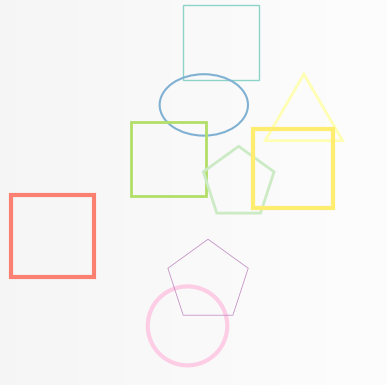[{"shape": "square", "thickness": 1, "radius": 0.49, "center": [0.571, 0.889]}, {"shape": "triangle", "thickness": 2, "radius": 0.58, "center": [0.784, 0.692]}, {"shape": "square", "thickness": 3, "radius": 0.54, "center": [0.135, 0.387]}, {"shape": "oval", "thickness": 1.5, "radius": 0.57, "center": [0.526, 0.727]}, {"shape": "square", "thickness": 2, "radius": 0.48, "center": [0.436, 0.587]}, {"shape": "circle", "thickness": 3, "radius": 0.51, "center": [0.484, 0.154]}, {"shape": "pentagon", "thickness": 0.5, "radius": 0.55, "center": [0.537, 0.27]}, {"shape": "pentagon", "thickness": 2, "radius": 0.48, "center": [0.616, 0.524]}, {"shape": "square", "thickness": 3, "radius": 0.51, "center": [0.756, 0.562]}]